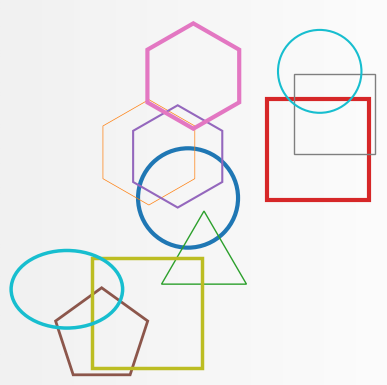[{"shape": "circle", "thickness": 3, "radius": 0.65, "center": [0.485, 0.486]}, {"shape": "hexagon", "thickness": 0.5, "radius": 0.68, "center": [0.384, 0.604]}, {"shape": "triangle", "thickness": 1, "radius": 0.63, "center": [0.526, 0.325]}, {"shape": "square", "thickness": 3, "radius": 0.66, "center": [0.821, 0.612]}, {"shape": "hexagon", "thickness": 1.5, "radius": 0.66, "center": [0.459, 0.594]}, {"shape": "pentagon", "thickness": 2, "radius": 0.62, "center": [0.262, 0.128]}, {"shape": "hexagon", "thickness": 3, "radius": 0.68, "center": [0.499, 0.803]}, {"shape": "square", "thickness": 1, "radius": 0.52, "center": [0.864, 0.704]}, {"shape": "square", "thickness": 2.5, "radius": 0.71, "center": [0.379, 0.188]}, {"shape": "oval", "thickness": 2.5, "radius": 0.72, "center": [0.173, 0.249]}, {"shape": "circle", "thickness": 1.5, "radius": 0.54, "center": [0.825, 0.815]}]